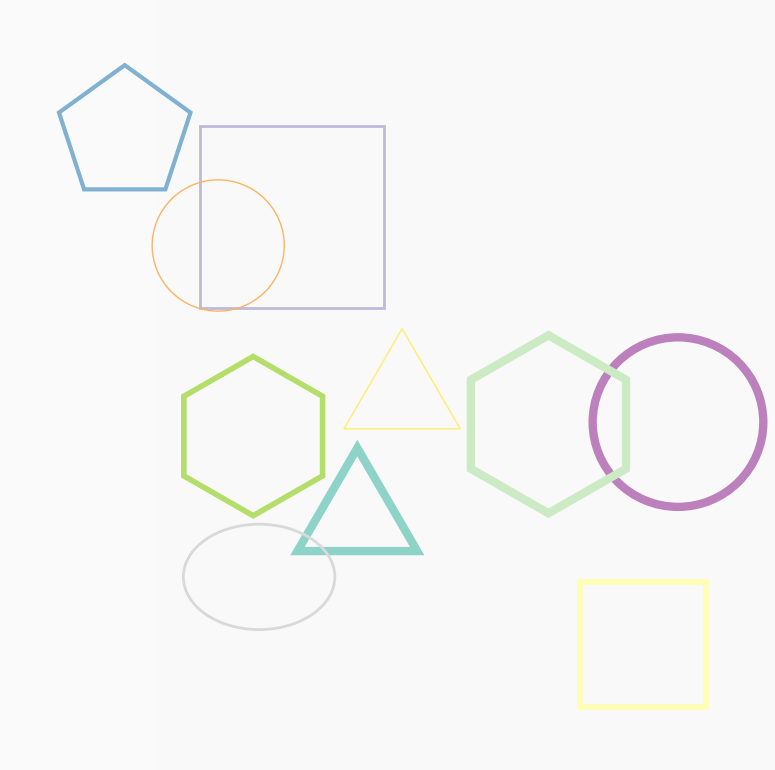[{"shape": "triangle", "thickness": 3, "radius": 0.45, "center": [0.461, 0.329]}, {"shape": "square", "thickness": 2, "radius": 0.41, "center": [0.829, 0.163]}, {"shape": "square", "thickness": 1, "radius": 0.59, "center": [0.377, 0.718]}, {"shape": "pentagon", "thickness": 1.5, "radius": 0.45, "center": [0.161, 0.826]}, {"shape": "circle", "thickness": 0.5, "radius": 0.43, "center": [0.282, 0.681]}, {"shape": "hexagon", "thickness": 2, "radius": 0.52, "center": [0.327, 0.434]}, {"shape": "oval", "thickness": 1, "radius": 0.49, "center": [0.334, 0.251]}, {"shape": "circle", "thickness": 3, "radius": 0.55, "center": [0.875, 0.452]}, {"shape": "hexagon", "thickness": 3, "radius": 0.58, "center": [0.708, 0.449]}, {"shape": "triangle", "thickness": 0.5, "radius": 0.43, "center": [0.519, 0.486]}]